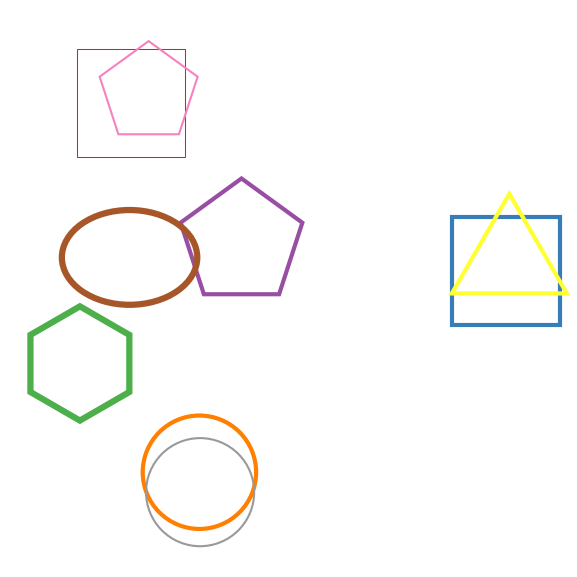[{"shape": "square", "thickness": 0.5, "radius": 0.47, "center": [0.227, 0.821]}, {"shape": "square", "thickness": 2, "radius": 0.47, "center": [0.876, 0.53]}, {"shape": "hexagon", "thickness": 3, "radius": 0.49, "center": [0.138, 0.37]}, {"shape": "pentagon", "thickness": 2, "radius": 0.55, "center": [0.418, 0.579]}, {"shape": "circle", "thickness": 2, "radius": 0.49, "center": [0.345, 0.181]}, {"shape": "triangle", "thickness": 2, "radius": 0.58, "center": [0.882, 0.549]}, {"shape": "oval", "thickness": 3, "radius": 0.59, "center": [0.224, 0.553]}, {"shape": "pentagon", "thickness": 1, "radius": 0.45, "center": [0.257, 0.839]}, {"shape": "circle", "thickness": 1, "radius": 0.47, "center": [0.346, 0.147]}]